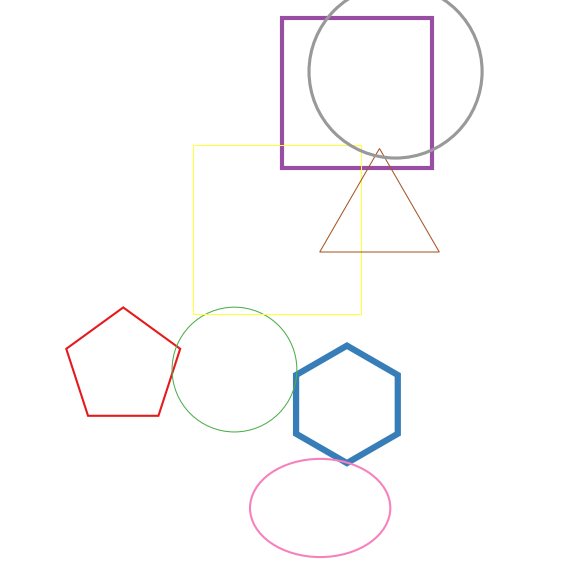[{"shape": "pentagon", "thickness": 1, "radius": 0.52, "center": [0.213, 0.363]}, {"shape": "hexagon", "thickness": 3, "radius": 0.51, "center": [0.601, 0.299]}, {"shape": "circle", "thickness": 0.5, "radius": 0.54, "center": [0.406, 0.359]}, {"shape": "square", "thickness": 2, "radius": 0.65, "center": [0.618, 0.838]}, {"shape": "square", "thickness": 0.5, "radius": 0.73, "center": [0.479, 0.602]}, {"shape": "triangle", "thickness": 0.5, "radius": 0.6, "center": [0.657, 0.623]}, {"shape": "oval", "thickness": 1, "radius": 0.61, "center": [0.554, 0.12]}, {"shape": "circle", "thickness": 1.5, "radius": 0.75, "center": [0.685, 0.875]}]